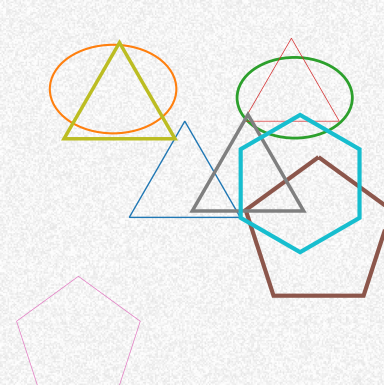[{"shape": "triangle", "thickness": 1, "radius": 0.83, "center": [0.48, 0.519]}, {"shape": "oval", "thickness": 1.5, "radius": 0.82, "center": [0.294, 0.769]}, {"shape": "oval", "thickness": 2, "radius": 0.75, "center": [0.765, 0.746]}, {"shape": "triangle", "thickness": 0.5, "radius": 0.72, "center": [0.757, 0.757]}, {"shape": "pentagon", "thickness": 3, "radius": 0.99, "center": [0.827, 0.393]}, {"shape": "pentagon", "thickness": 0.5, "radius": 0.84, "center": [0.204, 0.113]}, {"shape": "triangle", "thickness": 2.5, "radius": 0.84, "center": [0.644, 0.535]}, {"shape": "triangle", "thickness": 2.5, "radius": 0.83, "center": [0.31, 0.723]}, {"shape": "hexagon", "thickness": 3, "radius": 0.89, "center": [0.779, 0.523]}]